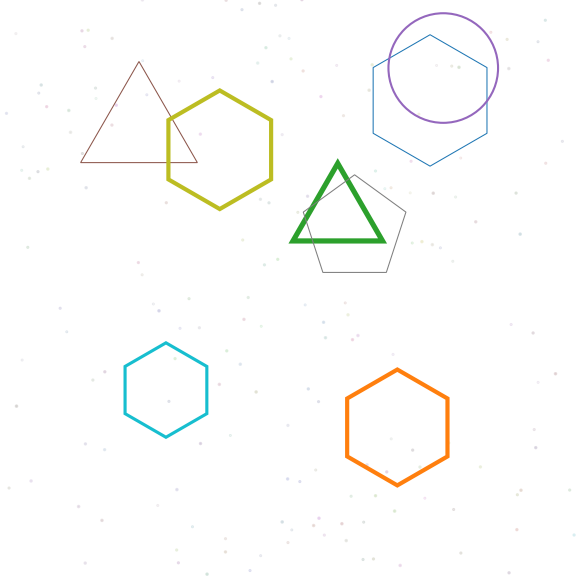[{"shape": "hexagon", "thickness": 0.5, "radius": 0.57, "center": [0.745, 0.825]}, {"shape": "hexagon", "thickness": 2, "radius": 0.5, "center": [0.688, 0.259]}, {"shape": "triangle", "thickness": 2.5, "radius": 0.45, "center": [0.585, 0.627]}, {"shape": "circle", "thickness": 1, "radius": 0.47, "center": [0.768, 0.881]}, {"shape": "triangle", "thickness": 0.5, "radius": 0.58, "center": [0.241, 0.776]}, {"shape": "pentagon", "thickness": 0.5, "radius": 0.47, "center": [0.614, 0.603]}, {"shape": "hexagon", "thickness": 2, "radius": 0.51, "center": [0.381, 0.74]}, {"shape": "hexagon", "thickness": 1.5, "radius": 0.41, "center": [0.287, 0.324]}]